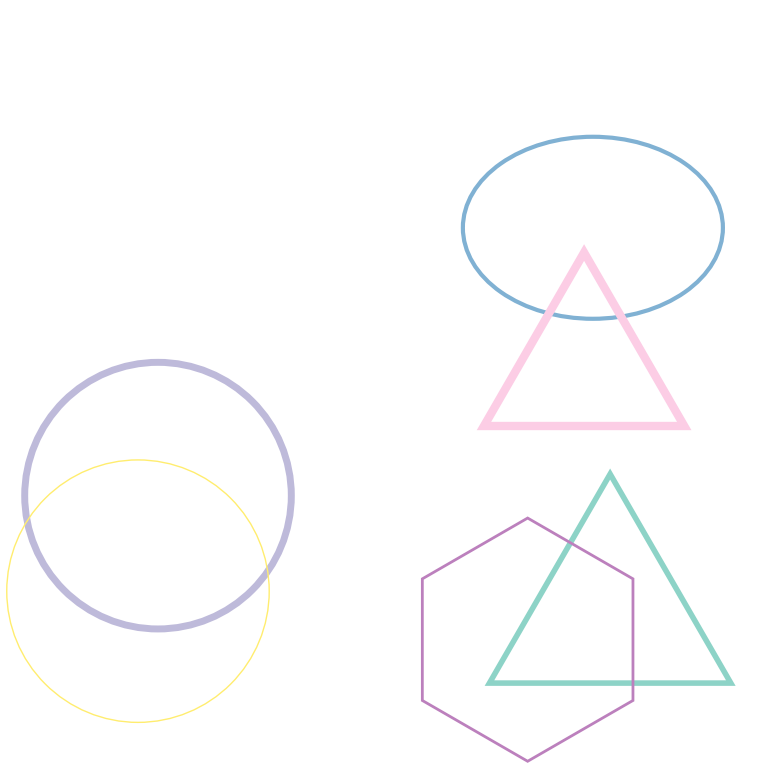[{"shape": "triangle", "thickness": 2, "radius": 0.9, "center": [0.792, 0.203]}, {"shape": "circle", "thickness": 2.5, "radius": 0.87, "center": [0.205, 0.356]}, {"shape": "oval", "thickness": 1.5, "radius": 0.84, "center": [0.77, 0.704]}, {"shape": "triangle", "thickness": 3, "radius": 0.75, "center": [0.759, 0.522]}, {"shape": "hexagon", "thickness": 1, "radius": 0.79, "center": [0.685, 0.169]}, {"shape": "circle", "thickness": 0.5, "radius": 0.85, "center": [0.179, 0.232]}]